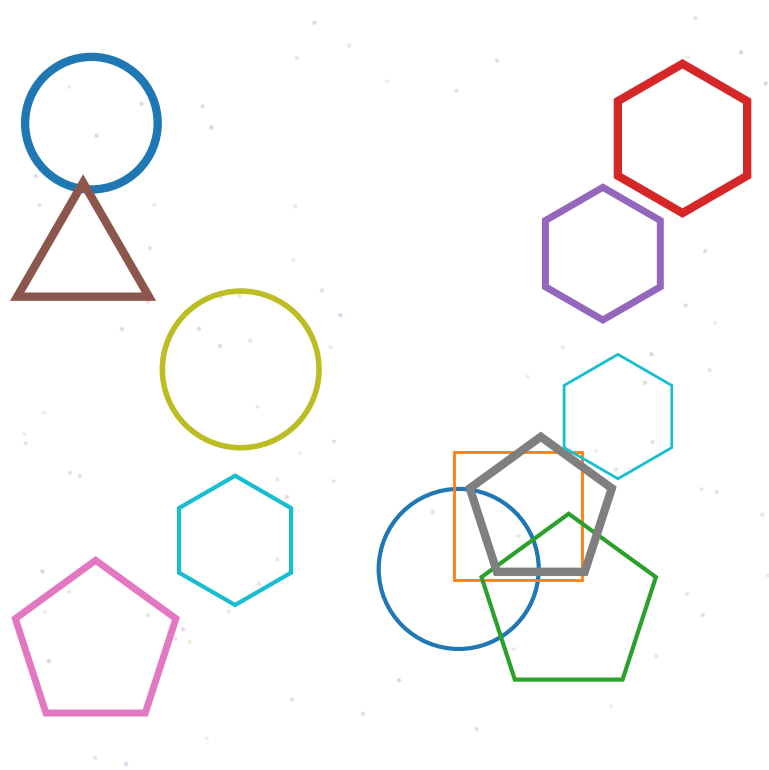[{"shape": "circle", "thickness": 3, "radius": 0.43, "center": [0.119, 0.84]}, {"shape": "circle", "thickness": 1.5, "radius": 0.52, "center": [0.596, 0.261]}, {"shape": "square", "thickness": 1, "radius": 0.42, "center": [0.672, 0.33]}, {"shape": "pentagon", "thickness": 1.5, "radius": 0.6, "center": [0.739, 0.214]}, {"shape": "hexagon", "thickness": 3, "radius": 0.48, "center": [0.886, 0.82]}, {"shape": "hexagon", "thickness": 2.5, "radius": 0.43, "center": [0.783, 0.671]}, {"shape": "triangle", "thickness": 3, "radius": 0.49, "center": [0.108, 0.664]}, {"shape": "pentagon", "thickness": 2.5, "radius": 0.55, "center": [0.124, 0.163]}, {"shape": "pentagon", "thickness": 3, "radius": 0.48, "center": [0.702, 0.336]}, {"shape": "circle", "thickness": 2, "radius": 0.51, "center": [0.313, 0.52]}, {"shape": "hexagon", "thickness": 1, "radius": 0.4, "center": [0.803, 0.459]}, {"shape": "hexagon", "thickness": 1.5, "radius": 0.42, "center": [0.305, 0.298]}]